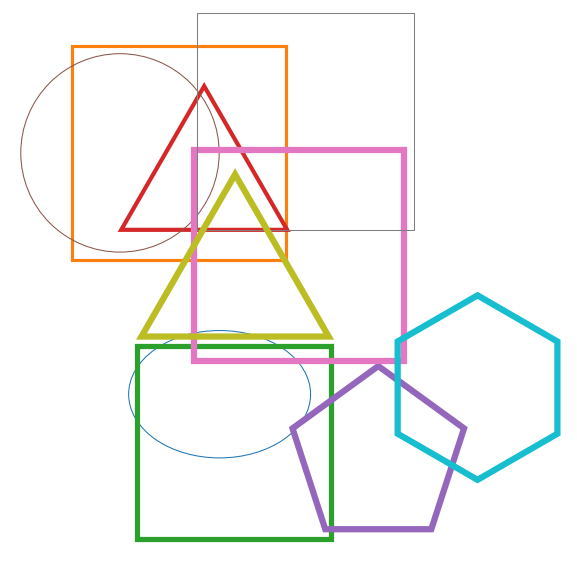[{"shape": "oval", "thickness": 0.5, "radius": 0.79, "center": [0.38, 0.317]}, {"shape": "square", "thickness": 1.5, "radius": 0.93, "center": [0.31, 0.733]}, {"shape": "square", "thickness": 2.5, "radius": 0.84, "center": [0.405, 0.233]}, {"shape": "triangle", "thickness": 2, "radius": 0.83, "center": [0.354, 0.684]}, {"shape": "pentagon", "thickness": 3, "radius": 0.78, "center": [0.655, 0.209]}, {"shape": "circle", "thickness": 0.5, "radius": 0.86, "center": [0.208, 0.734]}, {"shape": "square", "thickness": 3, "radius": 0.91, "center": [0.518, 0.557]}, {"shape": "square", "thickness": 0.5, "radius": 0.94, "center": [0.53, 0.788]}, {"shape": "triangle", "thickness": 3, "radius": 0.94, "center": [0.407, 0.51]}, {"shape": "hexagon", "thickness": 3, "radius": 0.8, "center": [0.827, 0.328]}]